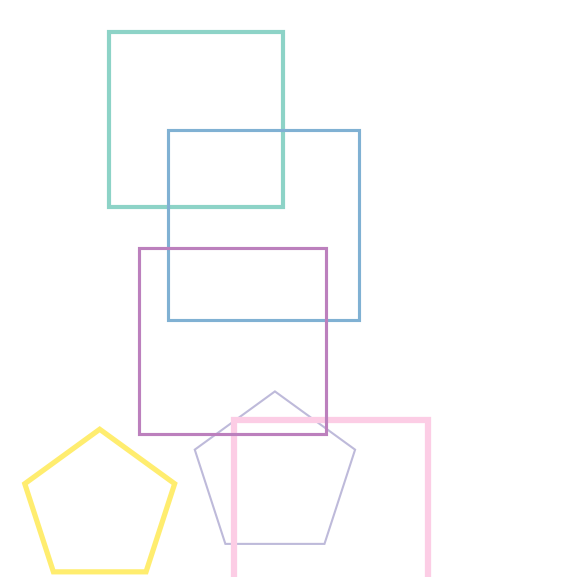[{"shape": "square", "thickness": 2, "radius": 0.76, "center": [0.34, 0.792]}, {"shape": "pentagon", "thickness": 1, "radius": 0.73, "center": [0.476, 0.175]}, {"shape": "square", "thickness": 1.5, "radius": 0.83, "center": [0.457, 0.609]}, {"shape": "square", "thickness": 3, "radius": 0.84, "center": [0.574, 0.104]}, {"shape": "square", "thickness": 1.5, "radius": 0.81, "center": [0.403, 0.409]}, {"shape": "pentagon", "thickness": 2.5, "radius": 0.68, "center": [0.173, 0.119]}]